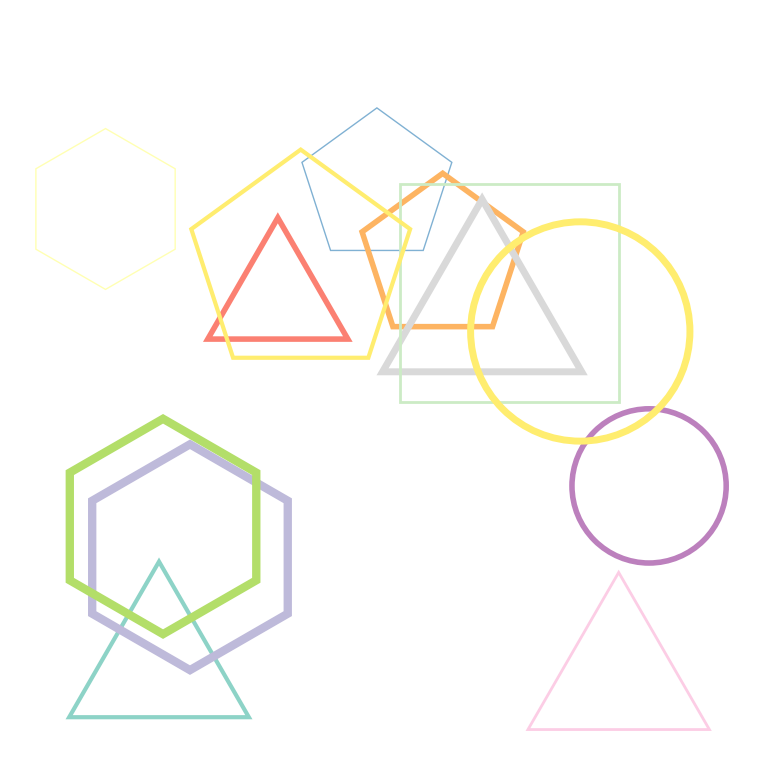[{"shape": "triangle", "thickness": 1.5, "radius": 0.67, "center": [0.207, 0.136]}, {"shape": "hexagon", "thickness": 0.5, "radius": 0.52, "center": [0.137, 0.729]}, {"shape": "hexagon", "thickness": 3, "radius": 0.73, "center": [0.247, 0.276]}, {"shape": "triangle", "thickness": 2, "radius": 0.52, "center": [0.361, 0.612]}, {"shape": "pentagon", "thickness": 0.5, "radius": 0.51, "center": [0.489, 0.758]}, {"shape": "pentagon", "thickness": 2, "radius": 0.55, "center": [0.575, 0.665]}, {"shape": "hexagon", "thickness": 3, "radius": 0.7, "center": [0.212, 0.316]}, {"shape": "triangle", "thickness": 1, "radius": 0.68, "center": [0.803, 0.121]}, {"shape": "triangle", "thickness": 2.5, "radius": 0.75, "center": [0.626, 0.592]}, {"shape": "circle", "thickness": 2, "radius": 0.5, "center": [0.843, 0.369]}, {"shape": "square", "thickness": 1, "radius": 0.71, "center": [0.662, 0.619]}, {"shape": "circle", "thickness": 2.5, "radius": 0.71, "center": [0.754, 0.57]}, {"shape": "pentagon", "thickness": 1.5, "radius": 0.75, "center": [0.391, 0.656]}]